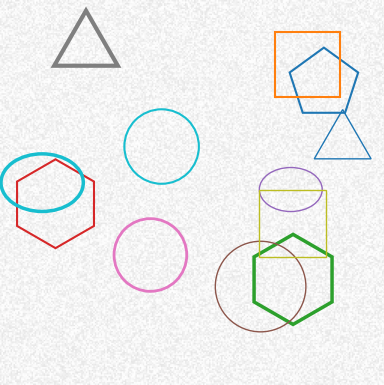[{"shape": "triangle", "thickness": 1, "radius": 0.43, "center": [0.89, 0.63]}, {"shape": "pentagon", "thickness": 1.5, "radius": 0.47, "center": [0.841, 0.783]}, {"shape": "square", "thickness": 1.5, "radius": 0.42, "center": [0.799, 0.833]}, {"shape": "hexagon", "thickness": 2.5, "radius": 0.58, "center": [0.761, 0.274]}, {"shape": "hexagon", "thickness": 1.5, "radius": 0.58, "center": [0.144, 0.471]}, {"shape": "oval", "thickness": 1, "radius": 0.41, "center": [0.755, 0.508]}, {"shape": "circle", "thickness": 1, "radius": 0.59, "center": [0.677, 0.256]}, {"shape": "circle", "thickness": 2, "radius": 0.47, "center": [0.391, 0.338]}, {"shape": "triangle", "thickness": 3, "radius": 0.48, "center": [0.223, 0.877]}, {"shape": "square", "thickness": 1, "radius": 0.43, "center": [0.76, 0.42]}, {"shape": "circle", "thickness": 1.5, "radius": 0.48, "center": [0.42, 0.619]}, {"shape": "oval", "thickness": 2.5, "radius": 0.53, "center": [0.109, 0.526]}]